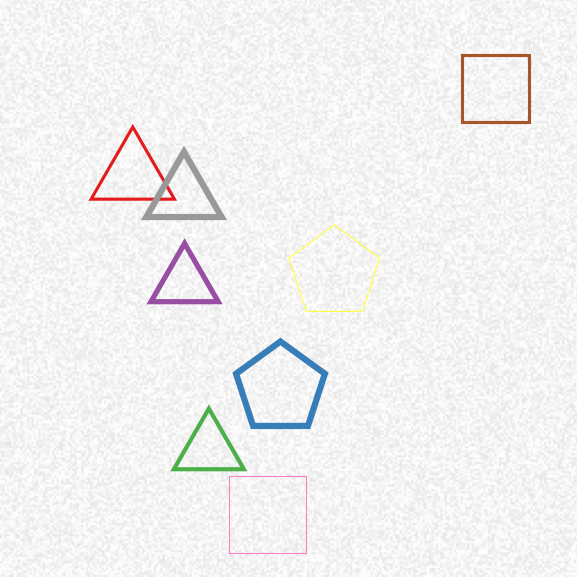[{"shape": "triangle", "thickness": 1.5, "radius": 0.42, "center": [0.23, 0.696]}, {"shape": "pentagon", "thickness": 3, "radius": 0.4, "center": [0.486, 0.327]}, {"shape": "triangle", "thickness": 2, "radius": 0.35, "center": [0.362, 0.222]}, {"shape": "triangle", "thickness": 2.5, "radius": 0.34, "center": [0.32, 0.51]}, {"shape": "pentagon", "thickness": 0.5, "radius": 0.41, "center": [0.579, 0.527]}, {"shape": "square", "thickness": 1.5, "radius": 0.29, "center": [0.857, 0.846]}, {"shape": "square", "thickness": 0.5, "radius": 0.33, "center": [0.463, 0.108]}, {"shape": "triangle", "thickness": 3, "radius": 0.38, "center": [0.319, 0.661]}]